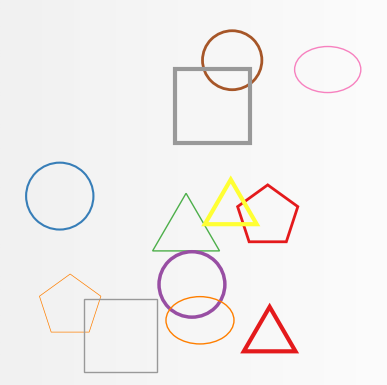[{"shape": "pentagon", "thickness": 2, "radius": 0.41, "center": [0.691, 0.438]}, {"shape": "triangle", "thickness": 3, "radius": 0.38, "center": [0.696, 0.126]}, {"shape": "circle", "thickness": 1.5, "radius": 0.43, "center": [0.154, 0.491]}, {"shape": "triangle", "thickness": 1, "radius": 0.5, "center": [0.48, 0.398]}, {"shape": "circle", "thickness": 2.5, "radius": 0.42, "center": [0.495, 0.261]}, {"shape": "oval", "thickness": 1, "radius": 0.44, "center": [0.516, 0.168]}, {"shape": "pentagon", "thickness": 0.5, "radius": 0.42, "center": [0.181, 0.205]}, {"shape": "triangle", "thickness": 3, "radius": 0.39, "center": [0.595, 0.456]}, {"shape": "circle", "thickness": 2, "radius": 0.38, "center": [0.599, 0.844]}, {"shape": "oval", "thickness": 1, "radius": 0.43, "center": [0.846, 0.819]}, {"shape": "square", "thickness": 1, "radius": 0.47, "center": [0.311, 0.129]}, {"shape": "square", "thickness": 3, "radius": 0.48, "center": [0.548, 0.724]}]